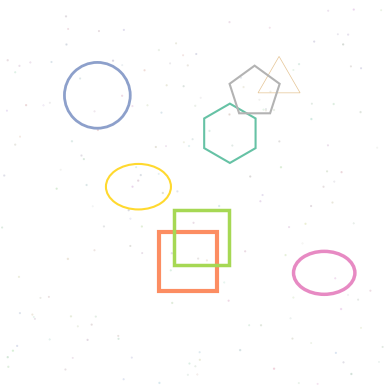[{"shape": "hexagon", "thickness": 1.5, "radius": 0.39, "center": [0.597, 0.654]}, {"shape": "square", "thickness": 3, "radius": 0.38, "center": [0.489, 0.32]}, {"shape": "circle", "thickness": 2, "radius": 0.43, "center": [0.253, 0.752]}, {"shape": "oval", "thickness": 2.5, "radius": 0.4, "center": [0.842, 0.291]}, {"shape": "square", "thickness": 2.5, "radius": 0.36, "center": [0.523, 0.384]}, {"shape": "oval", "thickness": 1.5, "radius": 0.42, "center": [0.36, 0.515]}, {"shape": "triangle", "thickness": 0.5, "radius": 0.32, "center": [0.725, 0.79]}, {"shape": "pentagon", "thickness": 1.5, "radius": 0.34, "center": [0.661, 0.761]}]